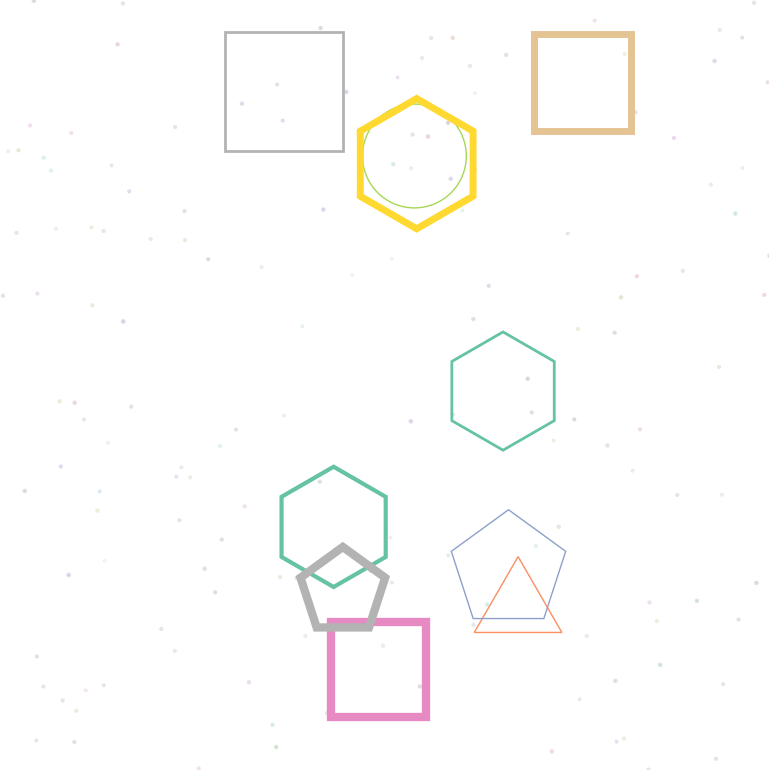[{"shape": "hexagon", "thickness": 1, "radius": 0.38, "center": [0.653, 0.492]}, {"shape": "hexagon", "thickness": 1.5, "radius": 0.39, "center": [0.433, 0.316]}, {"shape": "triangle", "thickness": 0.5, "radius": 0.33, "center": [0.673, 0.211]}, {"shape": "pentagon", "thickness": 0.5, "radius": 0.39, "center": [0.66, 0.26]}, {"shape": "square", "thickness": 3, "radius": 0.31, "center": [0.491, 0.131]}, {"shape": "circle", "thickness": 0.5, "radius": 0.34, "center": [0.538, 0.797]}, {"shape": "hexagon", "thickness": 2.5, "radius": 0.42, "center": [0.541, 0.787]}, {"shape": "square", "thickness": 2.5, "radius": 0.31, "center": [0.756, 0.893]}, {"shape": "pentagon", "thickness": 3, "radius": 0.29, "center": [0.445, 0.232]}, {"shape": "square", "thickness": 1, "radius": 0.39, "center": [0.369, 0.881]}]